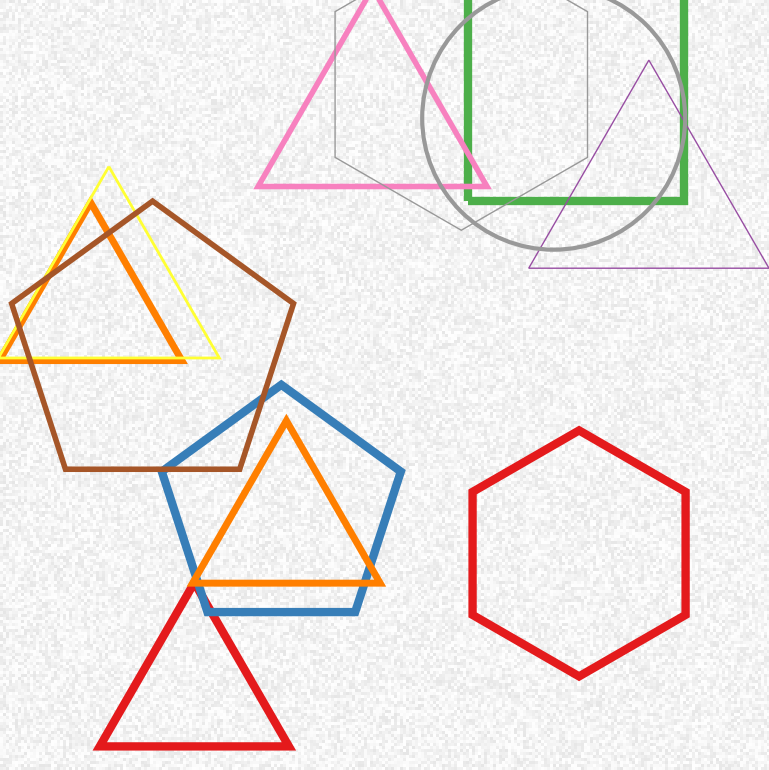[{"shape": "hexagon", "thickness": 3, "radius": 0.8, "center": [0.752, 0.281]}, {"shape": "triangle", "thickness": 3, "radius": 0.71, "center": [0.252, 0.102]}, {"shape": "pentagon", "thickness": 3, "radius": 0.82, "center": [0.365, 0.337]}, {"shape": "square", "thickness": 3, "radius": 0.7, "center": [0.748, 0.879]}, {"shape": "triangle", "thickness": 0.5, "radius": 0.9, "center": [0.843, 0.742]}, {"shape": "triangle", "thickness": 2.5, "radius": 0.7, "center": [0.372, 0.313]}, {"shape": "triangle", "thickness": 2.5, "radius": 0.68, "center": [0.118, 0.6]}, {"shape": "triangle", "thickness": 1, "radius": 0.83, "center": [0.141, 0.618]}, {"shape": "pentagon", "thickness": 2, "radius": 0.96, "center": [0.198, 0.546]}, {"shape": "triangle", "thickness": 2, "radius": 0.86, "center": [0.484, 0.844]}, {"shape": "circle", "thickness": 1.5, "radius": 0.85, "center": [0.719, 0.846]}, {"shape": "hexagon", "thickness": 0.5, "radius": 0.95, "center": [0.599, 0.89]}]